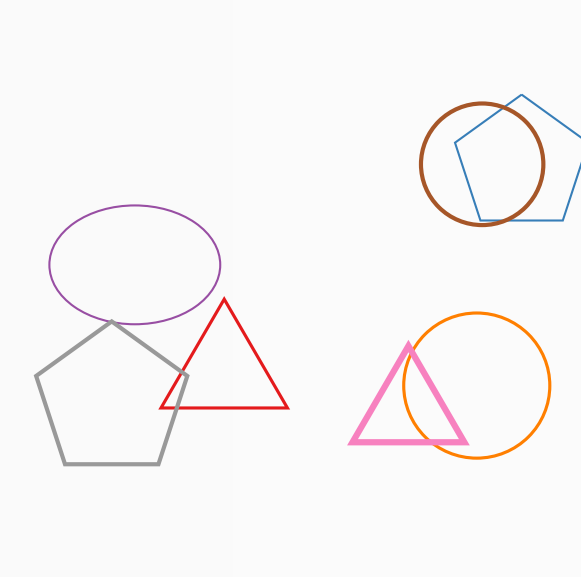[{"shape": "triangle", "thickness": 1.5, "radius": 0.63, "center": [0.386, 0.355]}, {"shape": "pentagon", "thickness": 1, "radius": 0.6, "center": [0.897, 0.715]}, {"shape": "oval", "thickness": 1, "radius": 0.73, "center": [0.232, 0.541]}, {"shape": "circle", "thickness": 1.5, "radius": 0.63, "center": [0.82, 0.331]}, {"shape": "circle", "thickness": 2, "radius": 0.53, "center": [0.83, 0.715]}, {"shape": "triangle", "thickness": 3, "radius": 0.56, "center": [0.703, 0.289]}, {"shape": "pentagon", "thickness": 2, "radius": 0.68, "center": [0.192, 0.306]}]